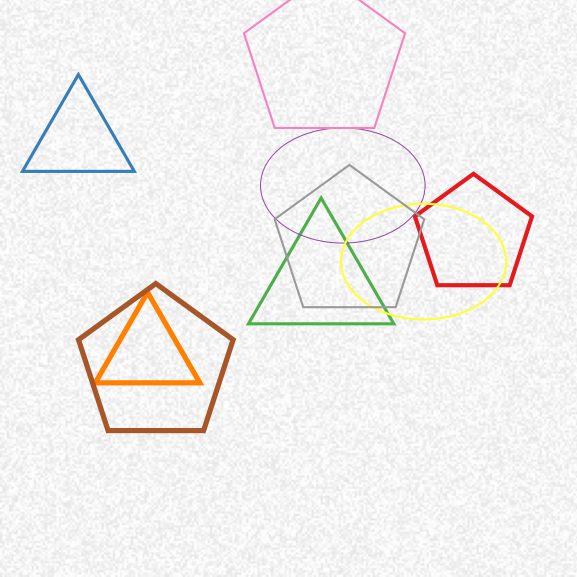[{"shape": "pentagon", "thickness": 2, "radius": 0.53, "center": [0.82, 0.592]}, {"shape": "triangle", "thickness": 1.5, "radius": 0.56, "center": [0.136, 0.758]}, {"shape": "triangle", "thickness": 1.5, "radius": 0.73, "center": [0.556, 0.511]}, {"shape": "oval", "thickness": 0.5, "radius": 0.71, "center": [0.594, 0.678]}, {"shape": "triangle", "thickness": 2.5, "radius": 0.52, "center": [0.256, 0.388]}, {"shape": "oval", "thickness": 1, "radius": 0.72, "center": [0.733, 0.546]}, {"shape": "pentagon", "thickness": 2.5, "radius": 0.7, "center": [0.27, 0.367]}, {"shape": "pentagon", "thickness": 1, "radius": 0.73, "center": [0.562, 0.896]}, {"shape": "pentagon", "thickness": 1, "radius": 0.68, "center": [0.605, 0.577]}]